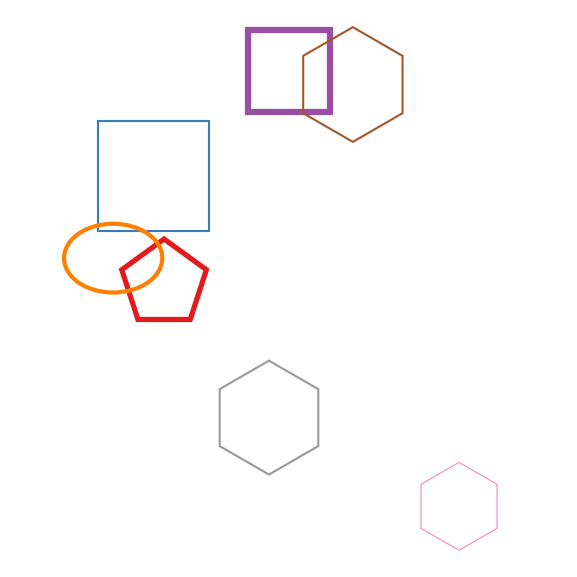[{"shape": "pentagon", "thickness": 2.5, "radius": 0.39, "center": [0.284, 0.508]}, {"shape": "square", "thickness": 1, "radius": 0.48, "center": [0.265, 0.694]}, {"shape": "square", "thickness": 3, "radius": 0.36, "center": [0.5, 0.876]}, {"shape": "oval", "thickness": 2, "radius": 0.43, "center": [0.196, 0.552]}, {"shape": "hexagon", "thickness": 1, "radius": 0.5, "center": [0.611, 0.853]}, {"shape": "hexagon", "thickness": 0.5, "radius": 0.38, "center": [0.795, 0.122]}, {"shape": "hexagon", "thickness": 1, "radius": 0.49, "center": [0.466, 0.276]}]